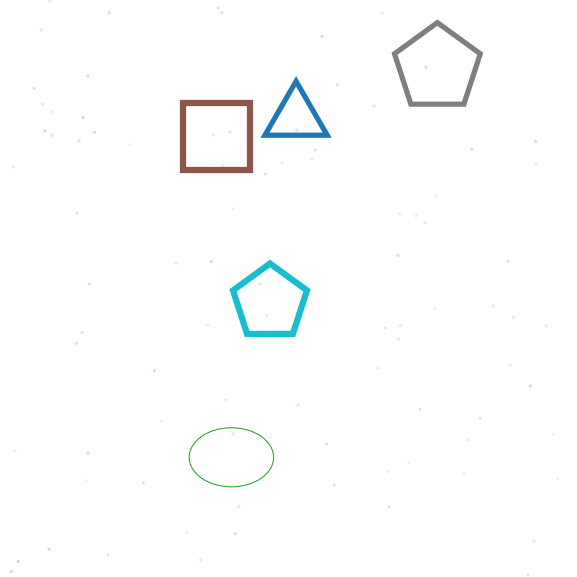[{"shape": "triangle", "thickness": 2.5, "radius": 0.31, "center": [0.513, 0.796]}, {"shape": "oval", "thickness": 0.5, "radius": 0.37, "center": [0.401, 0.207]}, {"shape": "square", "thickness": 3, "radius": 0.29, "center": [0.375, 0.763]}, {"shape": "pentagon", "thickness": 2.5, "radius": 0.39, "center": [0.757, 0.882]}, {"shape": "pentagon", "thickness": 3, "radius": 0.34, "center": [0.467, 0.475]}]